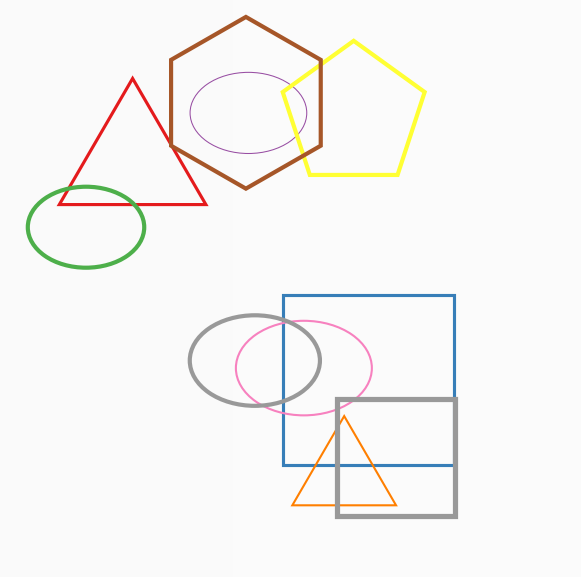[{"shape": "triangle", "thickness": 1.5, "radius": 0.73, "center": [0.228, 0.718]}, {"shape": "square", "thickness": 1.5, "radius": 0.74, "center": [0.634, 0.341]}, {"shape": "oval", "thickness": 2, "radius": 0.5, "center": [0.148, 0.606]}, {"shape": "oval", "thickness": 0.5, "radius": 0.5, "center": [0.427, 0.804]}, {"shape": "triangle", "thickness": 1, "radius": 0.52, "center": [0.592, 0.176]}, {"shape": "pentagon", "thickness": 2, "radius": 0.64, "center": [0.609, 0.8]}, {"shape": "hexagon", "thickness": 2, "radius": 0.74, "center": [0.423, 0.821]}, {"shape": "oval", "thickness": 1, "radius": 0.58, "center": [0.523, 0.362]}, {"shape": "oval", "thickness": 2, "radius": 0.56, "center": [0.438, 0.375]}, {"shape": "square", "thickness": 2.5, "radius": 0.51, "center": [0.681, 0.207]}]